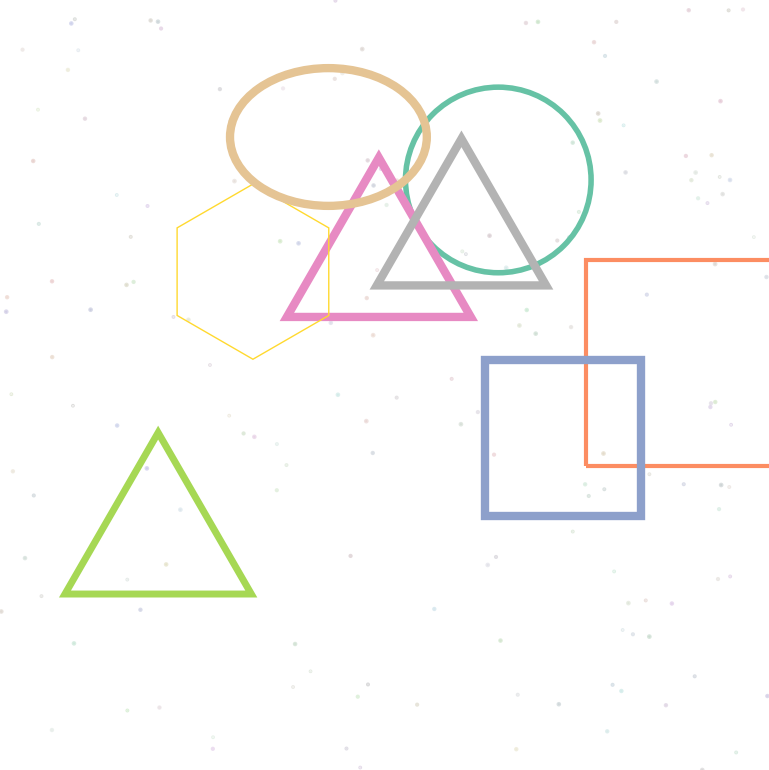[{"shape": "circle", "thickness": 2, "radius": 0.6, "center": [0.647, 0.766]}, {"shape": "square", "thickness": 1.5, "radius": 0.67, "center": [0.895, 0.528]}, {"shape": "square", "thickness": 3, "radius": 0.51, "center": [0.731, 0.431]}, {"shape": "triangle", "thickness": 3, "radius": 0.69, "center": [0.492, 0.657]}, {"shape": "triangle", "thickness": 2.5, "radius": 0.7, "center": [0.205, 0.298]}, {"shape": "hexagon", "thickness": 0.5, "radius": 0.57, "center": [0.328, 0.647]}, {"shape": "oval", "thickness": 3, "radius": 0.64, "center": [0.427, 0.822]}, {"shape": "triangle", "thickness": 3, "radius": 0.63, "center": [0.599, 0.693]}]